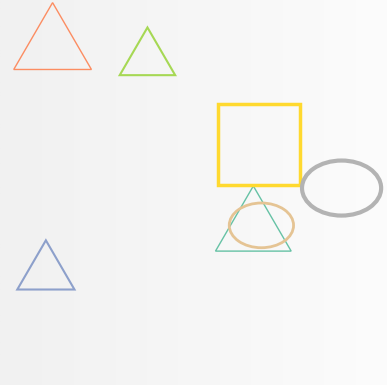[{"shape": "triangle", "thickness": 1, "radius": 0.56, "center": [0.654, 0.404]}, {"shape": "triangle", "thickness": 1, "radius": 0.58, "center": [0.136, 0.877]}, {"shape": "triangle", "thickness": 1.5, "radius": 0.43, "center": [0.118, 0.291]}, {"shape": "triangle", "thickness": 1.5, "radius": 0.41, "center": [0.381, 0.846]}, {"shape": "square", "thickness": 2.5, "radius": 0.52, "center": [0.668, 0.626]}, {"shape": "oval", "thickness": 2, "radius": 0.41, "center": [0.675, 0.415]}, {"shape": "oval", "thickness": 3, "radius": 0.51, "center": [0.881, 0.512]}]